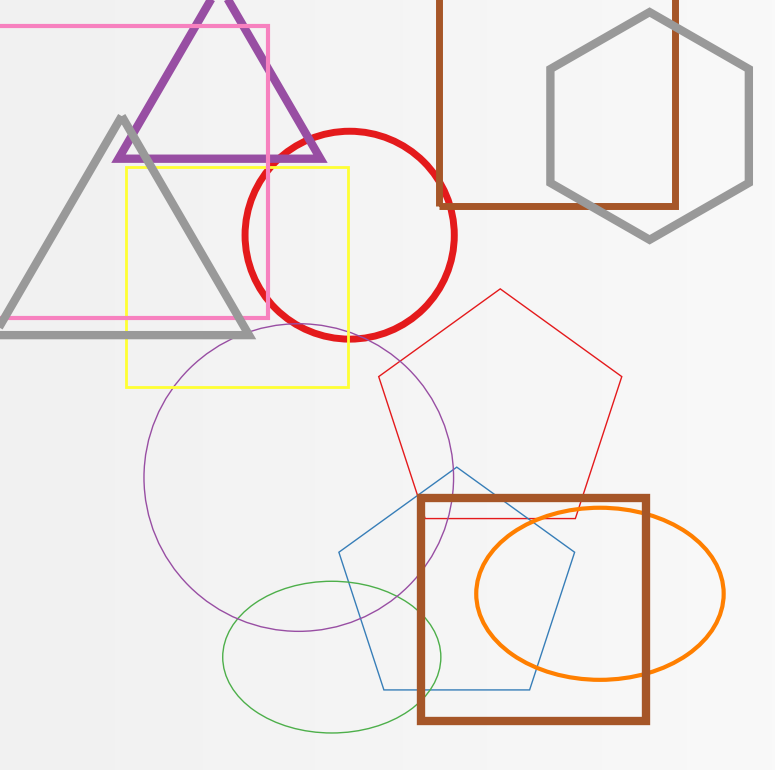[{"shape": "circle", "thickness": 2.5, "radius": 0.67, "center": [0.451, 0.695]}, {"shape": "pentagon", "thickness": 0.5, "radius": 0.82, "center": [0.645, 0.46]}, {"shape": "pentagon", "thickness": 0.5, "radius": 0.8, "center": [0.589, 0.233]}, {"shape": "oval", "thickness": 0.5, "radius": 0.7, "center": [0.428, 0.147]}, {"shape": "circle", "thickness": 0.5, "radius": 1.0, "center": [0.386, 0.38]}, {"shape": "triangle", "thickness": 3, "radius": 0.75, "center": [0.283, 0.869]}, {"shape": "oval", "thickness": 1.5, "radius": 0.8, "center": [0.774, 0.229]}, {"shape": "square", "thickness": 1, "radius": 0.71, "center": [0.306, 0.64]}, {"shape": "square", "thickness": 2.5, "radius": 0.76, "center": [0.719, 0.885]}, {"shape": "square", "thickness": 3, "radius": 0.72, "center": [0.688, 0.209]}, {"shape": "square", "thickness": 1.5, "radius": 0.95, "center": [0.156, 0.777]}, {"shape": "hexagon", "thickness": 3, "radius": 0.74, "center": [0.838, 0.836]}, {"shape": "triangle", "thickness": 3, "radius": 0.95, "center": [0.157, 0.66]}]